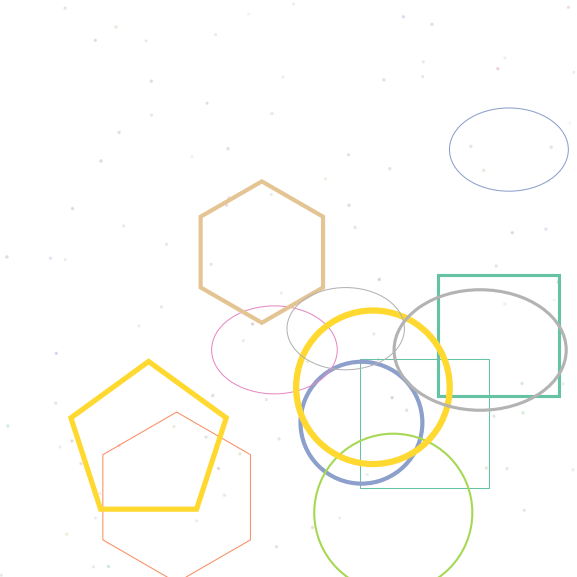[{"shape": "square", "thickness": 1.5, "radius": 0.52, "center": [0.863, 0.418]}, {"shape": "square", "thickness": 0.5, "radius": 0.55, "center": [0.735, 0.266]}, {"shape": "hexagon", "thickness": 0.5, "radius": 0.74, "center": [0.306, 0.138]}, {"shape": "circle", "thickness": 2, "radius": 0.53, "center": [0.626, 0.267]}, {"shape": "oval", "thickness": 0.5, "radius": 0.51, "center": [0.881, 0.74]}, {"shape": "oval", "thickness": 0.5, "radius": 0.54, "center": [0.475, 0.393]}, {"shape": "circle", "thickness": 1, "radius": 0.68, "center": [0.681, 0.111]}, {"shape": "pentagon", "thickness": 2.5, "radius": 0.71, "center": [0.257, 0.232]}, {"shape": "circle", "thickness": 3, "radius": 0.66, "center": [0.646, 0.329]}, {"shape": "hexagon", "thickness": 2, "radius": 0.61, "center": [0.453, 0.563]}, {"shape": "oval", "thickness": 1.5, "radius": 0.75, "center": [0.831, 0.393]}, {"shape": "oval", "thickness": 0.5, "radius": 0.51, "center": [0.599, 0.43]}]